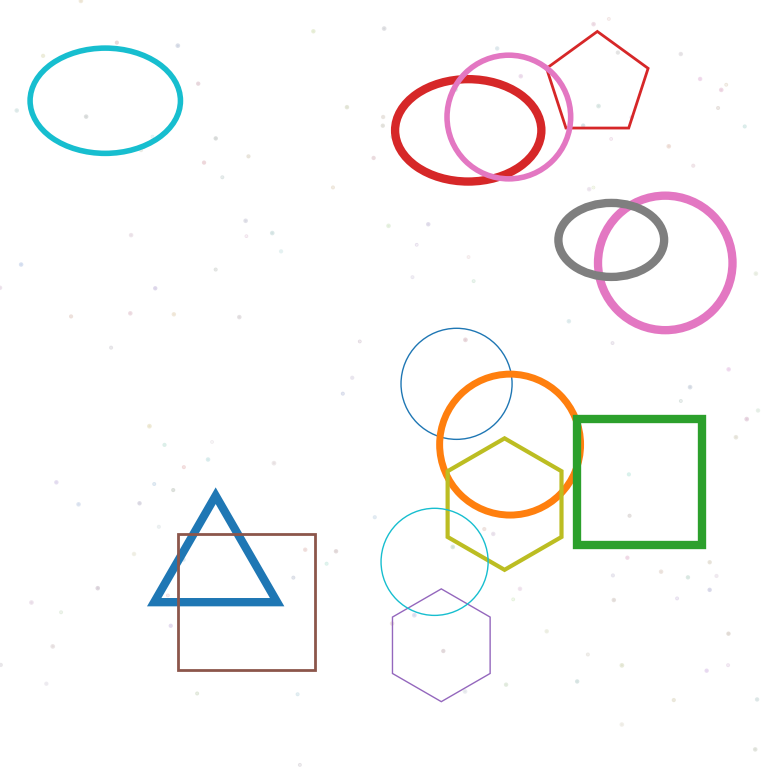[{"shape": "triangle", "thickness": 3, "radius": 0.46, "center": [0.28, 0.264]}, {"shape": "circle", "thickness": 0.5, "radius": 0.36, "center": [0.593, 0.502]}, {"shape": "circle", "thickness": 2.5, "radius": 0.46, "center": [0.662, 0.423]}, {"shape": "square", "thickness": 3, "radius": 0.41, "center": [0.83, 0.374]}, {"shape": "oval", "thickness": 3, "radius": 0.47, "center": [0.608, 0.831]}, {"shape": "pentagon", "thickness": 1, "radius": 0.35, "center": [0.776, 0.89]}, {"shape": "hexagon", "thickness": 0.5, "radius": 0.37, "center": [0.573, 0.162]}, {"shape": "square", "thickness": 1, "radius": 0.44, "center": [0.32, 0.218]}, {"shape": "circle", "thickness": 3, "radius": 0.44, "center": [0.864, 0.659]}, {"shape": "circle", "thickness": 2, "radius": 0.4, "center": [0.661, 0.848]}, {"shape": "oval", "thickness": 3, "radius": 0.34, "center": [0.794, 0.688]}, {"shape": "hexagon", "thickness": 1.5, "radius": 0.43, "center": [0.655, 0.345]}, {"shape": "oval", "thickness": 2, "radius": 0.49, "center": [0.137, 0.869]}, {"shape": "circle", "thickness": 0.5, "radius": 0.35, "center": [0.564, 0.27]}]